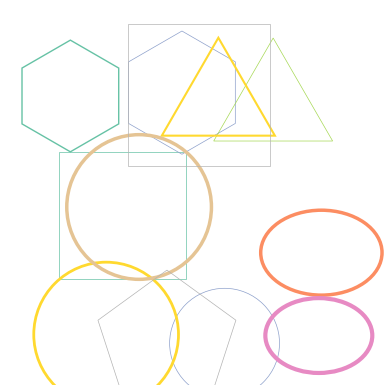[{"shape": "hexagon", "thickness": 1, "radius": 0.73, "center": [0.183, 0.751]}, {"shape": "square", "thickness": 0.5, "radius": 0.82, "center": [0.318, 0.441]}, {"shape": "oval", "thickness": 2.5, "radius": 0.79, "center": [0.835, 0.344]}, {"shape": "circle", "thickness": 0.5, "radius": 0.71, "center": [0.583, 0.108]}, {"shape": "hexagon", "thickness": 0.5, "radius": 0.8, "center": [0.473, 0.759]}, {"shape": "oval", "thickness": 3, "radius": 0.69, "center": [0.828, 0.128]}, {"shape": "triangle", "thickness": 0.5, "radius": 0.89, "center": [0.71, 0.723]}, {"shape": "triangle", "thickness": 1.5, "radius": 0.85, "center": [0.567, 0.732]}, {"shape": "circle", "thickness": 2, "radius": 0.94, "center": [0.276, 0.131]}, {"shape": "circle", "thickness": 2.5, "radius": 0.94, "center": [0.361, 0.462]}, {"shape": "pentagon", "thickness": 0.5, "radius": 0.94, "center": [0.434, 0.11]}, {"shape": "square", "thickness": 0.5, "radius": 0.92, "center": [0.518, 0.754]}]